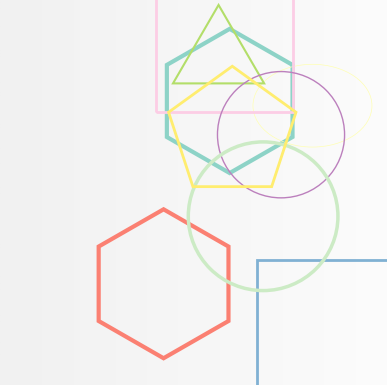[{"shape": "hexagon", "thickness": 3, "radius": 0.94, "center": [0.593, 0.738]}, {"shape": "oval", "thickness": 0.5, "radius": 0.77, "center": [0.806, 0.725]}, {"shape": "hexagon", "thickness": 3, "radius": 0.97, "center": [0.422, 0.263]}, {"shape": "square", "thickness": 2, "radius": 0.97, "center": [0.856, 0.132]}, {"shape": "triangle", "thickness": 1.5, "radius": 0.68, "center": [0.564, 0.851]}, {"shape": "square", "thickness": 2, "radius": 0.89, "center": [0.58, 0.885]}, {"shape": "circle", "thickness": 1, "radius": 0.82, "center": [0.725, 0.65]}, {"shape": "circle", "thickness": 2.5, "radius": 0.97, "center": [0.679, 0.438]}, {"shape": "pentagon", "thickness": 2, "radius": 0.86, "center": [0.599, 0.655]}]